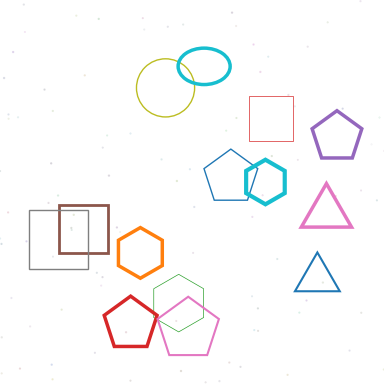[{"shape": "triangle", "thickness": 1.5, "radius": 0.34, "center": [0.824, 0.277]}, {"shape": "pentagon", "thickness": 1, "radius": 0.37, "center": [0.6, 0.539]}, {"shape": "hexagon", "thickness": 2.5, "radius": 0.33, "center": [0.365, 0.343]}, {"shape": "hexagon", "thickness": 0.5, "radius": 0.37, "center": [0.464, 0.213]}, {"shape": "pentagon", "thickness": 2.5, "radius": 0.36, "center": [0.339, 0.159]}, {"shape": "square", "thickness": 0.5, "radius": 0.29, "center": [0.704, 0.692]}, {"shape": "pentagon", "thickness": 2.5, "radius": 0.34, "center": [0.875, 0.645]}, {"shape": "square", "thickness": 2, "radius": 0.32, "center": [0.216, 0.405]}, {"shape": "pentagon", "thickness": 1.5, "radius": 0.42, "center": [0.489, 0.145]}, {"shape": "triangle", "thickness": 2.5, "radius": 0.38, "center": [0.848, 0.448]}, {"shape": "square", "thickness": 1, "radius": 0.38, "center": [0.152, 0.378]}, {"shape": "circle", "thickness": 1, "radius": 0.38, "center": [0.43, 0.772]}, {"shape": "oval", "thickness": 2.5, "radius": 0.34, "center": [0.53, 0.828]}, {"shape": "hexagon", "thickness": 3, "radius": 0.29, "center": [0.689, 0.527]}]